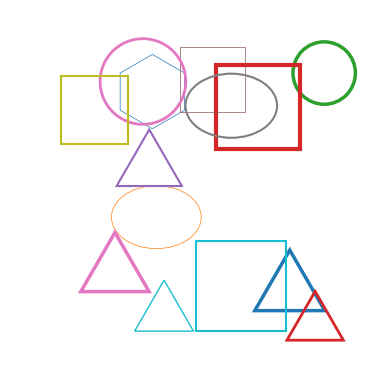[{"shape": "hexagon", "thickness": 0.5, "radius": 0.48, "center": [0.396, 0.762]}, {"shape": "triangle", "thickness": 2.5, "radius": 0.52, "center": [0.753, 0.246]}, {"shape": "oval", "thickness": 0.5, "radius": 0.58, "center": [0.406, 0.436]}, {"shape": "circle", "thickness": 2.5, "radius": 0.41, "center": [0.842, 0.81]}, {"shape": "square", "thickness": 3, "radius": 0.54, "center": [0.67, 0.722]}, {"shape": "triangle", "thickness": 2, "radius": 0.42, "center": [0.819, 0.159]}, {"shape": "triangle", "thickness": 1.5, "radius": 0.49, "center": [0.388, 0.566]}, {"shape": "square", "thickness": 0.5, "radius": 0.42, "center": [0.552, 0.793]}, {"shape": "triangle", "thickness": 2.5, "radius": 0.51, "center": [0.299, 0.294]}, {"shape": "circle", "thickness": 2, "radius": 0.56, "center": [0.371, 0.788]}, {"shape": "oval", "thickness": 1.5, "radius": 0.59, "center": [0.601, 0.725]}, {"shape": "square", "thickness": 1.5, "radius": 0.44, "center": [0.245, 0.715]}, {"shape": "square", "thickness": 1.5, "radius": 0.58, "center": [0.626, 0.257]}, {"shape": "triangle", "thickness": 1, "radius": 0.44, "center": [0.426, 0.184]}]